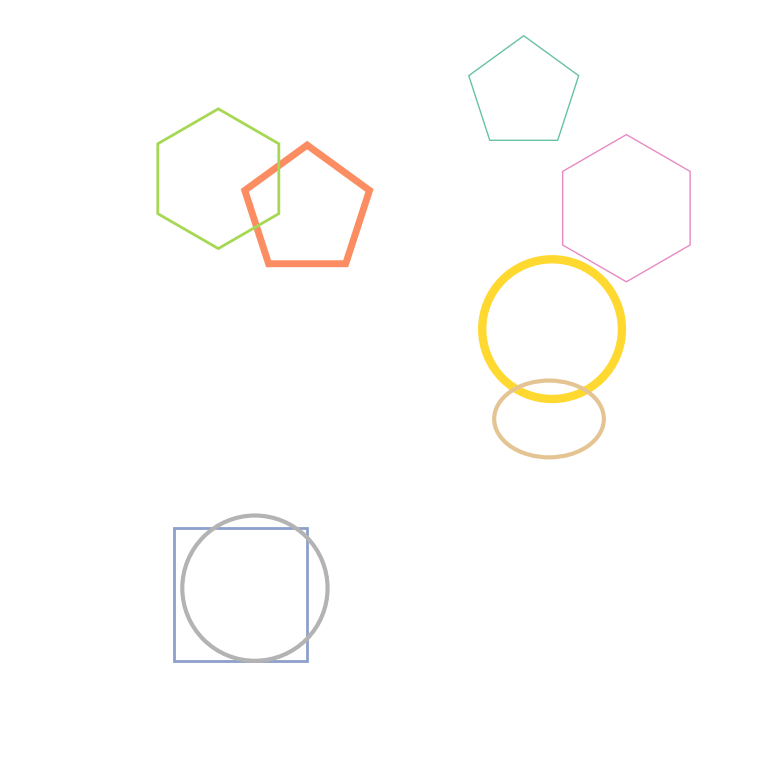[{"shape": "pentagon", "thickness": 0.5, "radius": 0.38, "center": [0.68, 0.879]}, {"shape": "pentagon", "thickness": 2.5, "radius": 0.43, "center": [0.399, 0.726]}, {"shape": "square", "thickness": 1, "radius": 0.43, "center": [0.312, 0.228]}, {"shape": "hexagon", "thickness": 0.5, "radius": 0.48, "center": [0.814, 0.73]}, {"shape": "hexagon", "thickness": 1, "radius": 0.45, "center": [0.284, 0.768]}, {"shape": "circle", "thickness": 3, "radius": 0.45, "center": [0.717, 0.573]}, {"shape": "oval", "thickness": 1.5, "radius": 0.36, "center": [0.713, 0.456]}, {"shape": "circle", "thickness": 1.5, "radius": 0.47, "center": [0.331, 0.236]}]